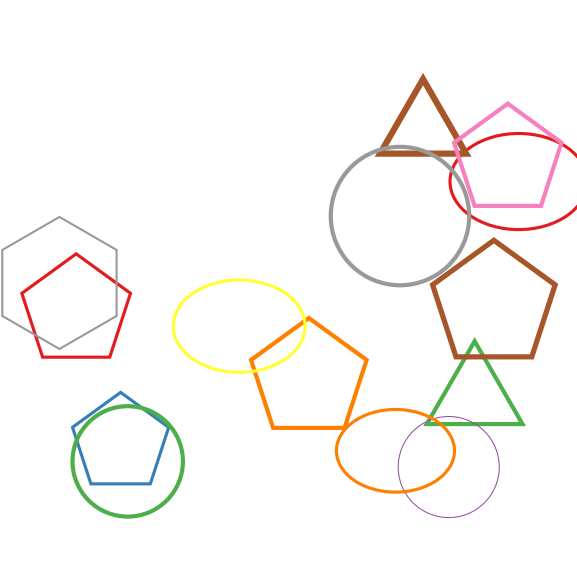[{"shape": "oval", "thickness": 1.5, "radius": 0.59, "center": [0.898, 0.685]}, {"shape": "pentagon", "thickness": 1.5, "radius": 0.49, "center": [0.132, 0.461]}, {"shape": "pentagon", "thickness": 1.5, "radius": 0.44, "center": [0.209, 0.232]}, {"shape": "circle", "thickness": 2, "radius": 0.48, "center": [0.221, 0.2]}, {"shape": "triangle", "thickness": 2, "radius": 0.48, "center": [0.822, 0.313]}, {"shape": "circle", "thickness": 0.5, "radius": 0.44, "center": [0.777, 0.19]}, {"shape": "oval", "thickness": 1.5, "radius": 0.51, "center": [0.685, 0.219]}, {"shape": "pentagon", "thickness": 2, "radius": 0.53, "center": [0.535, 0.343]}, {"shape": "oval", "thickness": 1.5, "radius": 0.57, "center": [0.414, 0.434]}, {"shape": "pentagon", "thickness": 2.5, "radius": 0.56, "center": [0.855, 0.471]}, {"shape": "triangle", "thickness": 3, "radius": 0.43, "center": [0.733, 0.776]}, {"shape": "pentagon", "thickness": 2, "radius": 0.49, "center": [0.879, 0.722]}, {"shape": "hexagon", "thickness": 1, "radius": 0.57, "center": [0.103, 0.509]}, {"shape": "circle", "thickness": 2, "radius": 0.6, "center": [0.693, 0.625]}]